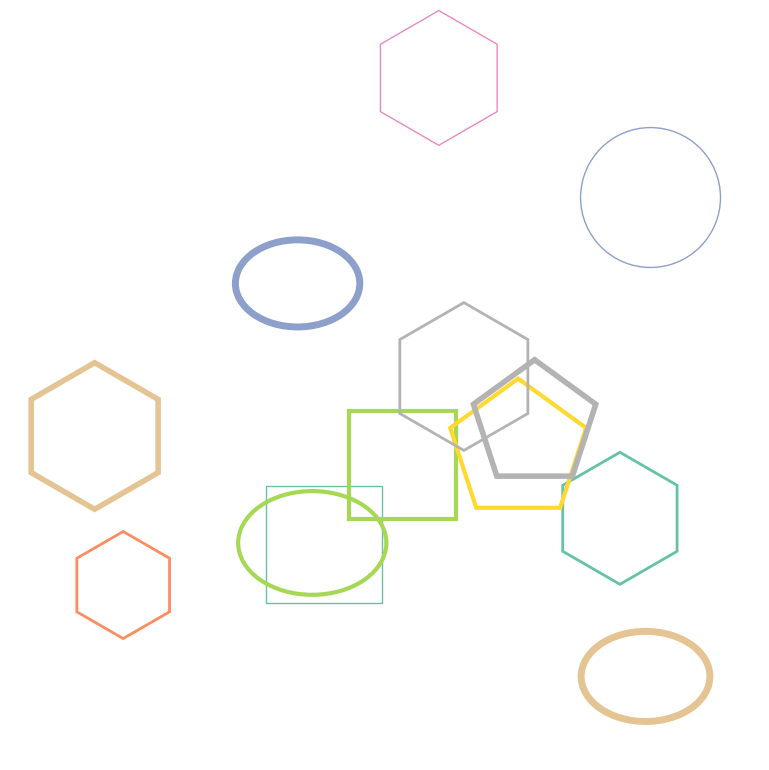[{"shape": "square", "thickness": 0.5, "radius": 0.38, "center": [0.421, 0.293]}, {"shape": "hexagon", "thickness": 1, "radius": 0.43, "center": [0.805, 0.327]}, {"shape": "hexagon", "thickness": 1, "radius": 0.35, "center": [0.16, 0.24]}, {"shape": "oval", "thickness": 2.5, "radius": 0.4, "center": [0.386, 0.632]}, {"shape": "circle", "thickness": 0.5, "radius": 0.45, "center": [0.845, 0.743]}, {"shape": "hexagon", "thickness": 0.5, "radius": 0.44, "center": [0.57, 0.899]}, {"shape": "oval", "thickness": 1.5, "radius": 0.48, "center": [0.406, 0.295]}, {"shape": "square", "thickness": 1.5, "radius": 0.35, "center": [0.523, 0.396]}, {"shape": "pentagon", "thickness": 1.5, "radius": 0.46, "center": [0.673, 0.416]}, {"shape": "oval", "thickness": 2.5, "radius": 0.42, "center": [0.838, 0.122]}, {"shape": "hexagon", "thickness": 2, "radius": 0.48, "center": [0.123, 0.434]}, {"shape": "pentagon", "thickness": 2, "radius": 0.42, "center": [0.694, 0.449]}, {"shape": "hexagon", "thickness": 1, "radius": 0.48, "center": [0.602, 0.511]}]